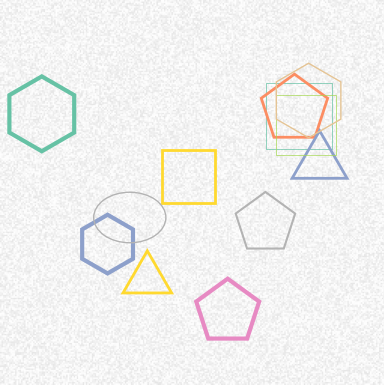[{"shape": "hexagon", "thickness": 3, "radius": 0.49, "center": [0.109, 0.704]}, {"shape": "square", "thickness": 0.5, "radius": 0.43, "center": [0.776, 0.699]}, {"shape": "pentagon", "thickness": 2, "radius": 0.45, "center": [0.765, 0.717]}, {"shape": "triangle", "thickness": 2, "radius": 0.41, "center": [0.83, 0.578]}, {"shape": "hexagon", "thickness": 3, "radius": 0.38, "center": [0.279, 0.366]}, {"shape": "pentagon", "thickness": 3, "radius": 0.43, "center": [0.591, 0.19]}, {"shape": "square", "thickness": 0.5, "radius": 0.39, "center": [0.795, 0.676]}, {"shape": "square", "thickness": 2, "radius": 0.35, "center": [0.489, 0.541]}, {"shape": "triangle", "thickness": 2, "radius": 0.36, "center": [0.383, 0.276]}, {"shape": "hexagon", "thickness": 1, "radius": 0.48, "center": [0.802, 0.739]}, {"shape": "oval", "thickness": 1, "radius": 0.47, "center": [0.337, 0.435]}, {"shape": "pentagon", "thickness": 1.5, "radius": 0.41, "center": [0.689, 0.42]}]